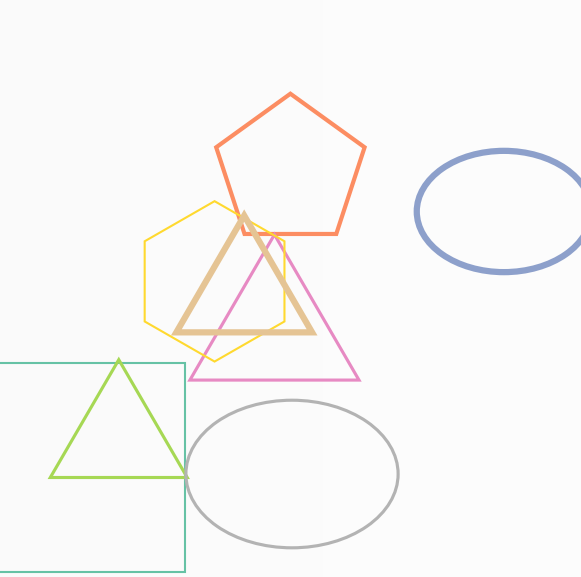[{"shape": "square", "thickness": 1, "radius": 0.91, "center": [0.137, 0.19]}, {"shape": "pentagon", "thickness": 2, "radius": 0.67, "center": [0.5, 0.703]}, {"shape": "oval", "thickness": 3, "radius": 0.75, "center": [0.867, 0.633]}, {"shape": "triangle", "thickness": 1.5, "radius": 0.84, "center": [0.472, 0.425]}, {"shape": "triangle", "thickness": 1.5, "radius": 0.68, "center": [0.204, 0.24]}, {"shape": "hexagon", "thickness": 1, "radius": 0.69, "center": [0.369, 0.512]}, {"shape": "triangle", "thickness": 3, "radius": 0.67, "center": [0.42, 0.491]}, {"shape": "oval", "thickness": 1.5, "radius": 0.91, "center": [0.502, 0.178]}]